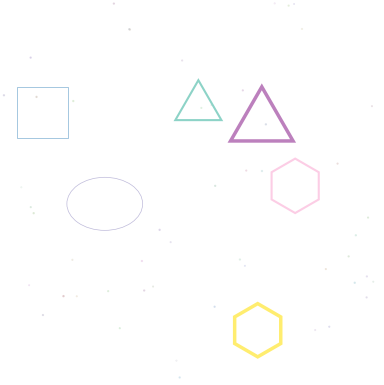[{"shape": "triangle", "thickness": 1.5, "radius": 0.35, "center": [0.515, 0.723]}, {"shape": "oval", "thickness": 0.5, "radius": 0.49, "center": [0.272, 0.471]}, {"shape": "square", "thickness": 0.5, "radius": 0.33, "center": [0.11, 0.707]}, {"shape": "hexagon", "thickness": 1.5, "radius": 0.35, "center": [0.767, 0.517]}, {"shape": "triangle", "thickness": 2.5, "radius": 0.47, "center": [0.68, 0.681]}, {"shape": "hexagon", "thickness": 2.5, "radius": 0.35, "center": [0.669, 0.142]}]